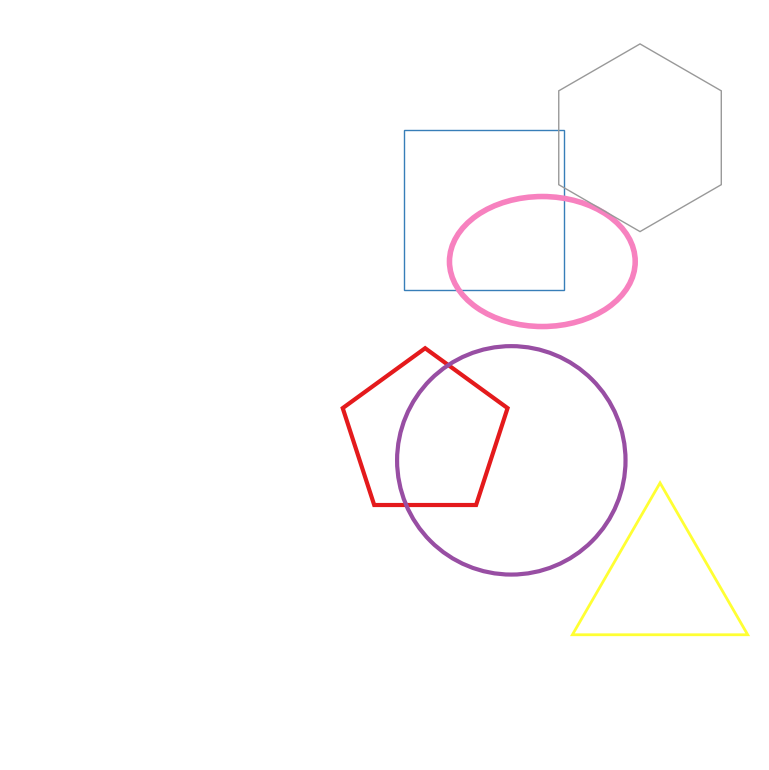[{"shape": "pentagon", "thickness": 1.5, "radius": 0.56, "center": [0.552, 0.435]}, {"shape": "square", "thickness": 0.5, "radius": 0.52, "center": [0.629, 0.727]}, {"shape": "circle", "thickness": 1.5, "radius": 0.74, "center": [0.664, 0.402]}, {"shape": "triangle", "thickness": 1, "radius": 0.66, "center": [0.857, 0.241]}, {"shape": "oval", "thickness": 2, "radius": 0.6, "center": [0.704, 0.66]}, {"shape": "hexagon", "thickness": 0.5, "radius": 0.61, "center": [0.831, 0.821]}]